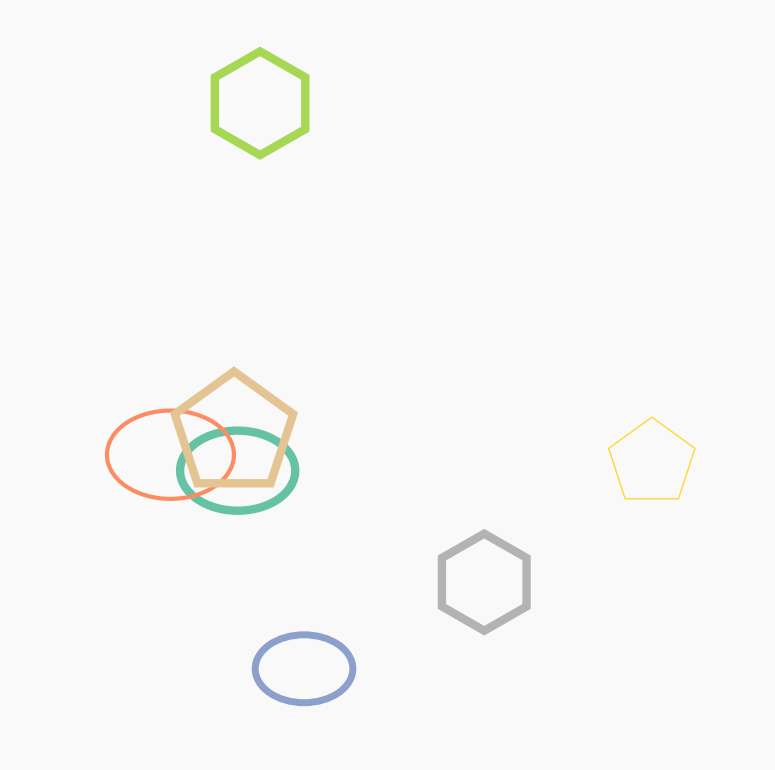[{"shape": "oval", "thickness": 3, "radius": 0.37, "center": [0.307, 0.389]}, {"shape": "oval", "thickness": 1.5, "radius": 0.41, "center": [0.22, 0.409]}, {"shape": "oval", "thickness": 2.5, "radius": 0.32, "center": [0.392, 0.131]}, {"shape": "hexagon", "thickness": 3, "radius": 0.34, "center": [0.336, 0.866]}, {"shape": "pentagon", "thickness": 0.5, "radius": 0.29, "center": [0.841, 0.4]}, {"shape": "pentagon", "thickness": 3, "radius": 0.4, "center": [0.302, 0.437]}, {"shape": "hexagon", "thickness": 3, "radius": 0.32, "center": [0.625, 0.244]}]